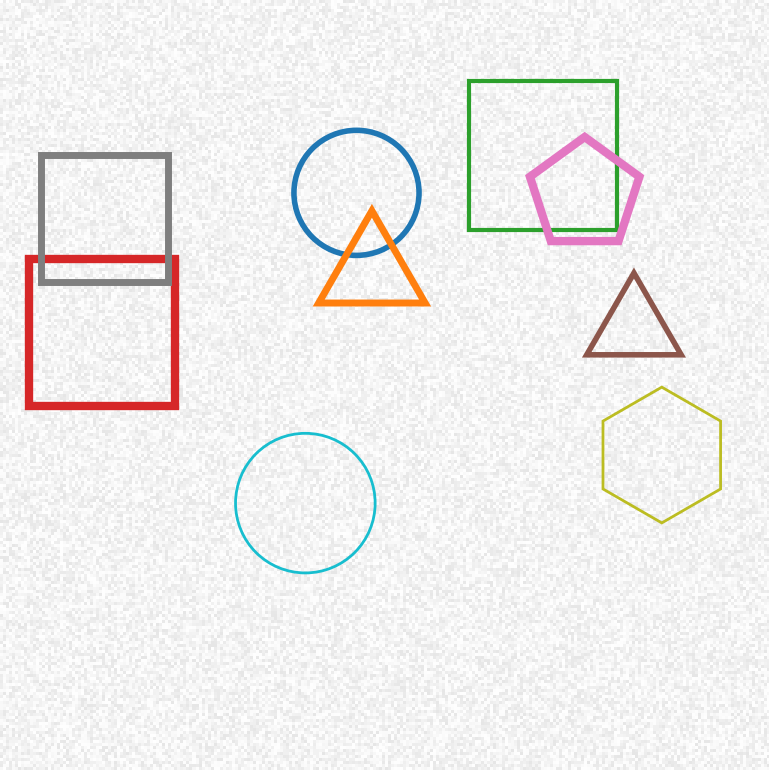[{"shape": "circle", "thickness": 2, "radius": 0.41, "center": [0.463, 0.75]}, {"shape": "triangle", "thickness": 2.5, "radius": 0.4, "center": [0.483, 0.646]}, {"shape": "square", "thickness": 1.5, "radius": 0.48, "center": [0.705, 0.798]}, {"shape": "square", "thickness": 3, "radius": 0.48, "center": [0.133, 0.568]}, {"shape": "triangle", "thickness": 2, "radius": 0.35, "center": [0.823, 0.575]}, {"shape": "pentagon", "thickness": 3, "radius": 0.37, "center": [0.759, 0.747]}, {"shape": "square", "thickness": 2.5, "radius": 0.41, "center": [0.135, 0.717]}, {"shape": "hexagon", "thickness": 1, "radius": 0.44, "center": [0.859, 0.409]}, {"shape": "circle", "thickness": 1, "radius": 0.45, "center": [0.397, 0.347]}]